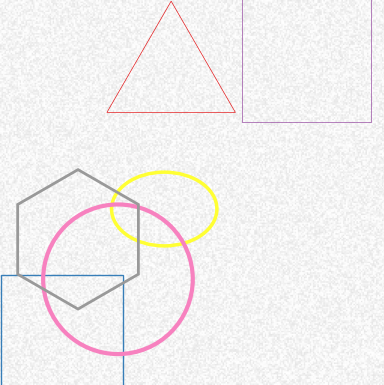[{"shape": "triangle", "thickness": 0.5, "radius": 0.96, "center": [0.445, 0.804]}, {"shape": "square", "thickness": 1, "radius": 0.79, "center": [0.161, 0.128]}, {"shape": "square", "thickness": 0.5, "radius": 0.83, "center": [0.796, 0.851]}, {"shape": "oval", "thickness": 2.5, "radius": 0.68, "center": [0.427, 0.457]}, {"shape": "circle", "thickness": 3, "radius": 0.97, "center": [0.306, 0.275]}, {"shape": "hexagon", "thickness": 2, "radius": 0.91, "center": [0.203, 0.378]}]